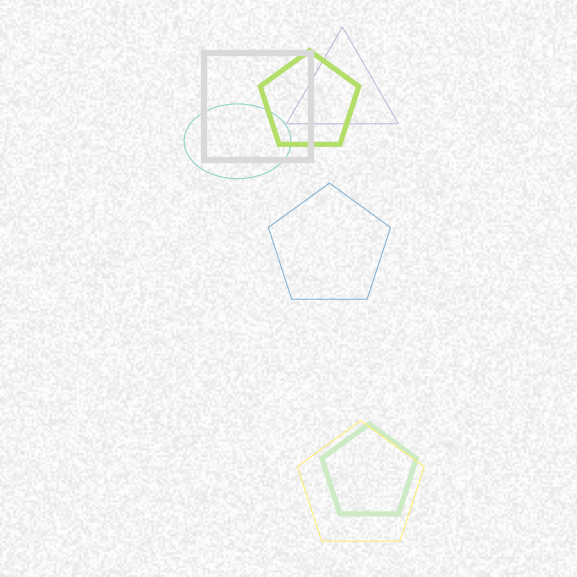[{"shape": "oval", "thickness": 0.5, "radius": 0.46, "center": [0.411, 0.754]}, {"shape": "triangle", "thickness": 0.5, "radius": 0.56, "center": [0.593, 0.841]}, {"shape": "pentagon", "thickness": 0.5, "radius": 0.56, "center": [0.57, 0.571]}, {"shape": "pentagon", "thickness": 2.5, "radius": 0.45, "center": [0.536, 0.822]}, {"shape": "square", "thickness": 3, "radius": 0.46, "center": [0.446, 0.815]}, {"shape": "pentagon", "thickness": 2.5, "radius": 0.43, "center": [0.639, 0.179]}, {"shape": "pentagon", "thickness": 0.5, "radius": 0.58, "center": [0.625, 0.155]}]